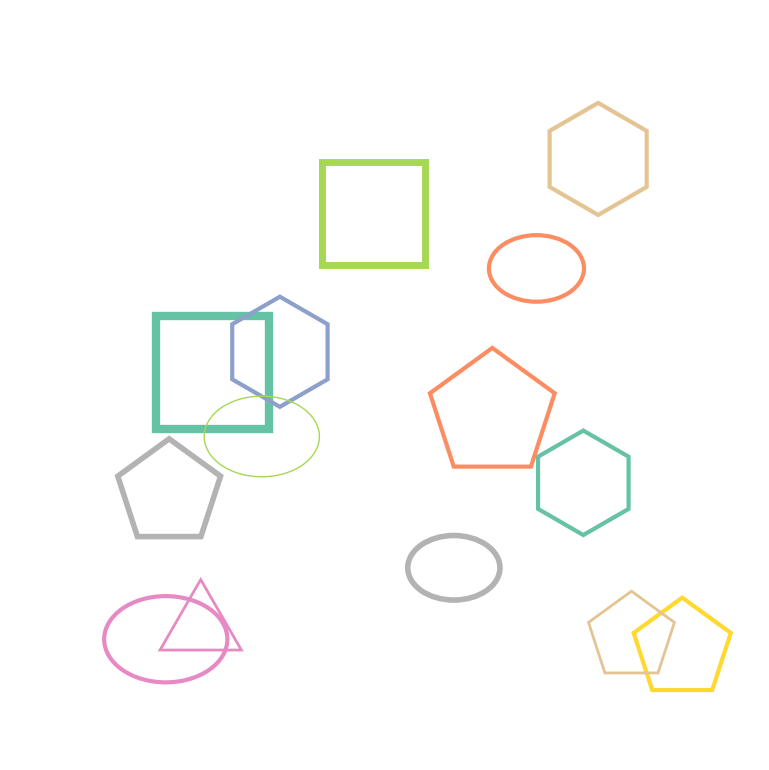[{"shape": "hexagon", "thickness": 1.5, "radius": 0.34, "center": [0.758, 0.373]}, {"shape": "square", "thickness": 3, "radius": 0.37, "center": [0.276, 0.516]}, {"shape": "oval", "thickness": 1.5, "radius": 0.31, "center": [0.697, 0.651]}, {"shape": "pentagon", "thickness": 1.5, "radius": 0.43, "center": [0.639, 0.463]}, {"shape": "hexagon", "thickness": 1.5, "radius": 0.36, "center": [0.364, 0.543]}, {"shape": "oval", "thickness": 1.5, "radius": 0.4, "center": [0.215, 0.17]}, {"shape": "triangle", "thickness": 1, "radius": 0.3, "center": [0.261, 0.186]}, {"shape": "oval", "thickness": 0.5, "radius": 0.37, "center": [0.34, 0.433]}, {"shape": "square", "thickness": 2.5, "radius": 0.33, "center": [0.485, 0.723]}, {"shape": "pentagon", "thickness": 1.5, "radius": 0.33, "center": [0.886, 0.158]}, {"shape": "pentagon", "thickness": 1, "radius": 0.29, "center": [0.82, 0.174]}, {"shape": "hexagon", "thickness": 1.5, "radius": 0.36, "center": [0.777, 0.794]}, {"shape": "pentagon", "thickness": 2, "radius": 0.35, "center": [0.22, 0.36]}, {"shape": "oval", "thickness": 2, "radius": 0.3, "center": [0.589, 0.263]}]